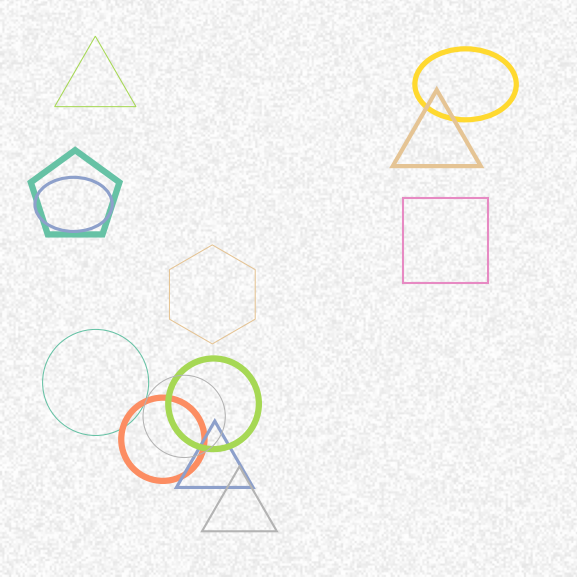[{"shape": "circle", "thickness": 0.5, "radius": 0.46, "center": [0.166, 0.337]}, {"shape": "pentagon", "thickness": 3, "radius": 0.4, "center": [0.13, 0.658]}, {"shape": "circle", "thickness": 3, "radius": 0.36, "center": [0.282, 0.239]}, {"shape": "triangle", "thickness": 1.5, "radius": 0.38, "center": [0.372, 0.193]}, {"shape": "oval", "thickness": 1.5, "radius": 0.33, "center": [0.127, 0.645]}, {"shape": "square", "thickness": 1, "radius": 0.37, "center": [0.772, 0.583]}, {"shape": "triangle", "thickness": 0.5, "radius": 0.41, "center": [0.165, 0.855]}, {"shape": "circle", "thickness": 3, "radius": 0.39, "center": [0.37, 0.3]}, {"shape": "oval", "thickness": 2.5, "radius": 0.44, "center": [0.806, 0.853]}, {"shape": "hexagon", "thickness": 0.5, "radius": 0.43, "center": [0.368, 0.489]}, {"shape": "triangle", "thickness": 2, "radius": 0.44, "center": [0.756, 0.755]}, {"shape": "triangle", "thickness": 1, "radius": 0.37, "center": [0.415, 0.117]}, {"shape": "circle", "thickness": 0.5, "radius": 0.36, "center": [0.319, 0.278]}]